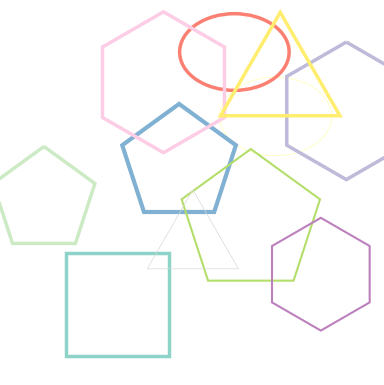[{"shape": "square", "thickness": 2.5, "radius": 0.67, "center": [0.305, 0.21]}, {"shape": "oval", "thickness": 0.5, "radius": 0.73, "center": [0.716, 0.697]}, {"shape": "hexagon", "thickness": 2.5, "radius": 0.89, "center": [0.9, 0.712]}, {"shape": "oval", "thickness": 2.5, "radius": 0.71, "center": [0.609, 0.865]}, {"shape": "pentagon", "thickness": 3, "radius": 0.78, "center": [0.465, 0.575]}, {"shape": "pentagon", "thickness": 1.5, "radius": 0.94, "center": [0.651, 0.424]}, {"shape": "hexagon", "thickness": 2.5, "radius": 0.91, "center": [0.425, 0.786]}, {"shape": "triangle", "thickness": 0.5, "radius": 0.68, "center": [0.501, 0.37]}, {"shape": "hexagon", "thickness": 1.5, "radius": 0.73, "center": [0.833, 0.288]}, {"shape": "pentagon", "thickness": 2.5, "radius": 0.7, "center": [0.114, 0.48]}, {"shape": "triangle", "thickness": 2.5, "radius": 0.9, "center": [0.728, 0.789]}]